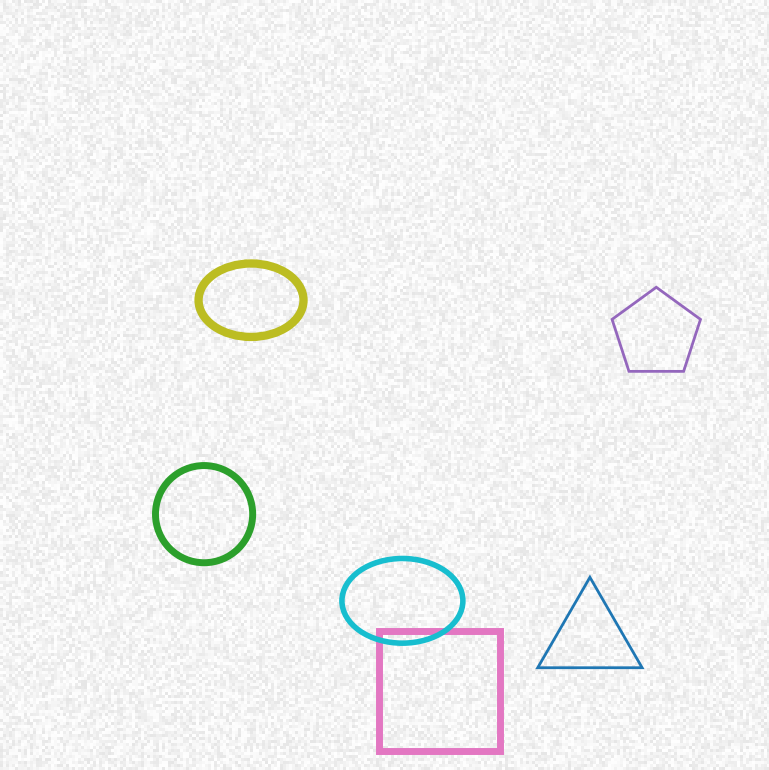[{"shape": "triangle", "thickness": 1, "radius": 0.39, "center": [0.766, 0.172]}, {"shape": "circle", "thickness": 2.5, "radius": 0.32, "center": [0.265, 0.332]}, {"shape": "pentagon", "thickness": 1, "radius": 0.3, "center": [0.852, 0.567]}, {"shape": "square", "thickness": 2.5, "radius": 0.39, "center": [0.571, 0.103]}, {"shape": "oval", "thickness": 3, "radius": 0.34, "center": [0.326, 0.61]}, {"shape": "oval", "thickness": 2, "radius": 0.39, "center": [0.523, 0.22]}]